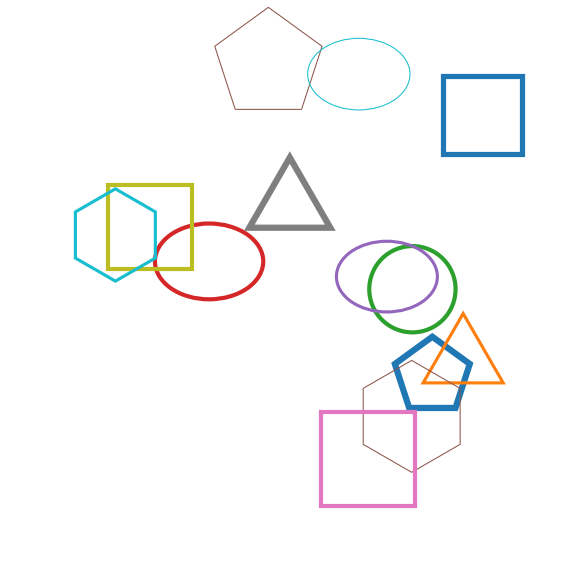[{"shape": "square", "thickness": 2.5, "radius": 0.34, "center": [0.835, 0.8]}, {"shape": "pentagon", "thickness": 3, "radius": 0.34, "center": [0.749, 0.348]}, {"shape": "triangle", "thickness": 1.5, "radius": 0.4, "center": [0.802, 0.376]}, {"shape": "circle", "thickness": 2, "radius": 0.37, "center": [0.714, 0.498]}, {"shape": "oval", "thickness": 2, "radius": 0.47, "center": [0.362, 0.546]}, {"shape": "oval", "thickness": 1.5, "radius": 0.44, "center": [0.67, 0.52]}, {"shape": "pentagon", "thickness": 0.5, "radius": 0.49, "center": [0.465, 0.889]}, {"shape": "hexagon", "thickness": 0.5, "radius": 0.48, "center": [0.713, 0.278]}, {"shape": "square", "thickness": 2, "radius": 0.41, "center": [0.637, 0.205]}, {"shape": "triangle", "thickness": 3, "radius": 0.41, "center": [0.502, 0.645]}, {"shape": "square", "thickness": 2, "radius": 0.36, "center": [0.26, 0.606]}, {"shape": "hexagon", "thickness": 1.5, "radius": 0.4, "center": [0.2, 0.592]}, {"shape": "oval", "thickness": 0.5, "radius": 0.44, "center": [0.621, 0.871]}]